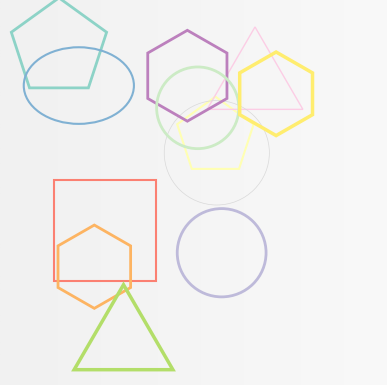[{"shape": "pentagon", "thickness": 2, "radius": 0.65, "center": [0.152, 0.876]}, {"shape": "pentagon", "thickness": 1.5, "radius": 0.52, "center": [0.556, 0.645]}, {"shape": "circle", "thickness": 2, "radius": 0.57, "center": [0.572, 0.344]}, {"shape": "square", "thickness": 1.5, "radius": 0.66, "center": [0.271, 0.402]}, {"shape": "oval", "thickness": 1.5, "radius": 0.71, "center": [0.203, 0.778]}, {"shape": "hexagon", "thickness": 2, "radius": 0.54, "center": [0.243, 0.307]}, {"shape": "triangle", "thickness": 2.5, "radius": 0.74, "center": [0.319, 0.113]}, {"shape": "triangle", "thickness": 1, "radius": 0.71, "center": [0.658, 0.787]}, {"shape": "circle", "thickness": 0.5, "radius": 0.68, "center": [0.559, 0.603]}, {"shape": "hexagon", "thickness": 2, "radius": 0.59, "center": [0.484, 0.803]}, {"shape": "circle", "thickness": 2, "radius": 0.53, "center": [0.51, 0.72]}, {"shape": "hexagon", "thickness": 2.5, "radius": 0.54, "center": [0.713, 0.756]}]